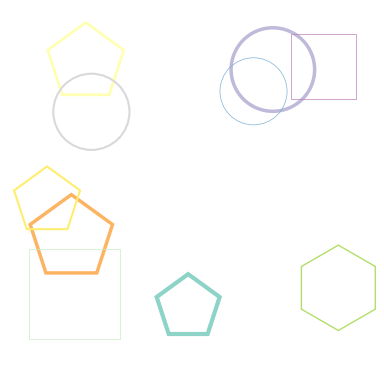[{"shape": "pentagon", "thickness": 3, "radius": 0.43, "center": [0.489, 0.202]}, {"shape": "pentagon", "thickness": 2, "radius": 0.52, "center": [0.223, 0.838]}, {"shape": "circle", "thickness": 2.5, "radius": 0.54, "center": [0.709, 0.819]}, {"shape": "circle", "thickness": 0.5, "radius": 0.44, "center": [0.658, 0.763]}, {"shape": "pentagon", "thickness": 2.5, "radius": 0.56, "center": [0.185, 0.382]}, {"shape": "hexagon", "thickness": 1, "radius": 0.55, "center": [0.879, 0.252]}, {"shape": "circle", "thickness": 1.5, "radius": 0.49, "center": [0.237, 0.71]}, {"shape": "square", "thickness": 0.5, "radius": 0.42, "center": [0.84, 0.827]}, {"shape": "square", "thickness": 0.5, "radius": 0.59, "center": [0.194, 0.237]}, {"shape": "pentagon", "thickness": 1.5, "radius": 0.45, "center": [0.122, 0.478]}]